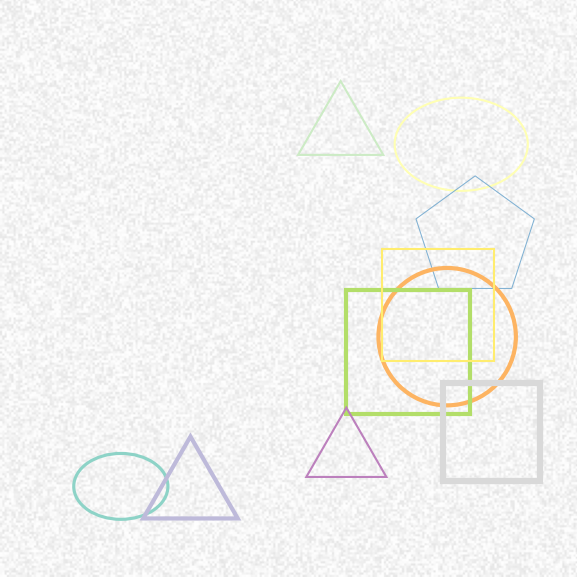[{"shape": "oval", "thickness": 1.5, "radius": 0.41, "center": [0.209, 0.157]}, {"shape": "oval", "thickness": 1, "radius": 0.58, "center": [0.799, 0.749]}, {"shape": "triangle", "thickness": 2, "radius": 0.47, "center": [0.33, 0.149]}, {"shape": "pentagon", "thickness": 0.5, "radius": 0.54, "center": [0.823, 0.587]}, {"shape": "circle", "thickness": 2, "radius": 0.59, "center": [0.774, 0.416]}, {"shape": "square", "thickness": 2, "radius": 0.54, "center": [0.707, 0.389]}, {"shape": "square", "thickness": 3, "radius": 0.42, "center": [0.851, 0.251]}, {"shape": "triangle", "thickness": 1, "radius": 0.4, "center": [0.6, 0.213]}, {"shape": "triangle", "thickness": 1, "radius": 0.43, "center": [0.59, 0.773]}, {"shape": "square", "thickness": 1, "radius": 0.48, "center": [0.758, 0.471]}]